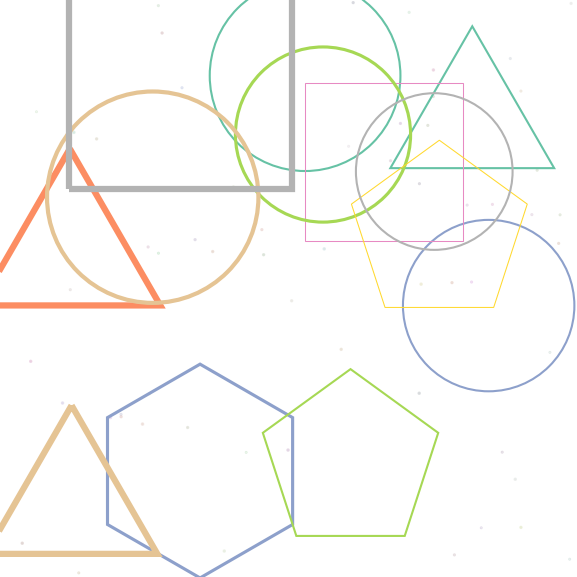[{"shape": "circle", "thickness": 1, "radius": 0.83, "center": [0.528, 0.868]}, {"shape": "triangle", "thickness": 1, "radius": 0.82, "center": [0.818, 0.79]}, {"shape": "triangle", "thickness": 3, "radius": 0.9, "center": [0.121, 0.561]}, {"shape": "circle", "thickness": 1, "radius": 0.74, "center": [0.846, 0.47]}, {"shape": "hexagon", "thickness": 1.5, "radius": 0.93, "center": [0.346, 0.183]}, {"shape": "square", "thickness": 0.5, "radius": 0.68, "center": [0.665, 0.718]}, {"shape": "circle", "thickness": 1.5, "radius": 0.76, "center": [0.559, 0.766]}, {"shape": "pentagon", "thickness": 1, "radius": 0.8, "center": [0.607, 0.2]}, {"shape": "pentagon", "thickness": 0.5, "radius": 0.8, "center": [0.761, 0.596]}, {"shape": "circle", "thickness": 2, "radius": 0.92, "center": [0.264, 0.658]}, {"shape": "triangle", "thickness": 3, "radius": 0.86, "center": [0.124, 0.126]}, {"shape": "square", "thickness": 3, "radius": 0.96, "center": [0.313, 0.865]}, {"shape": "circle", "thickness": 1, "radius": 0.68, "center": [0.752, 0.702]}]